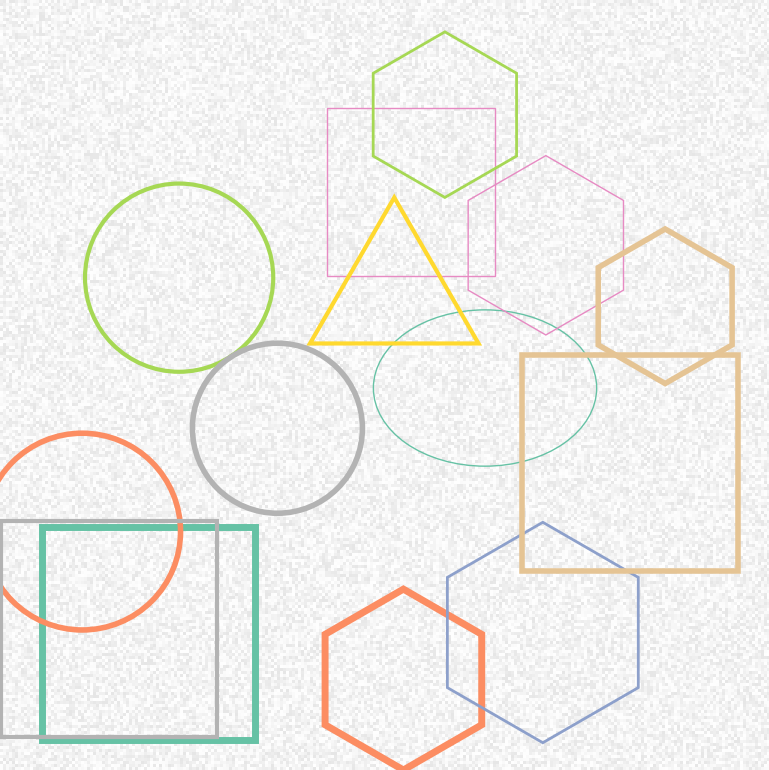[{"shape": "oval", "thickness": 0.5, "radius": 0.72, "center": [0.63, 0.496]}, {"shape": "square", "thickness": 2.5, "radius": 0.69, "center": [0.193, 0.177]}, {"shape": "circle", "thickness": 2, "radius": 0.64, "center": [0.107, 0.31]}, {"shape": "hexagon", "thickness": 2.5, "radius": 0.59, "center": [0.524, 0.117]}, {"shape": "hexagon", "thickness": 1, "radius": 0.72, "center": [0.705, 0.179]}, {"shape": "square", "thickness": 0.5, "radius": 0.54, "center": [0.534, 0.751]}, {"shape": "hexagon", "thickness": 0.5, "radius": 0.58, "center": [0.709, 0.681]}, {"shape": "hexagon", "thickness": 1, "radius": 0.54, "center": [0.578, 0.851]}, {"shape": "circle", "thickness": 1.5, "radius": 0.61, "center": [0.233, 0.639]}, {"shape": "triangle", "thickness": 1.5, "radius": 0.63, "center": [0.512, 0.617]}, {"shape": "square", "thickness": 2, "radius": 0.7, "center": [0.819, 0.398]}, {"shape": "hexagon", "thickness": 2, "radius": 0.5, "center": [0.864, 0.602]}, {"shape": "square", "thickness": 1.5, "radius": 0.7, "center": [0.142, 0.183]}, {"shape": "circle", "thickness": 2, "radius": 0.55, "center": [0.36, 0.444]}]